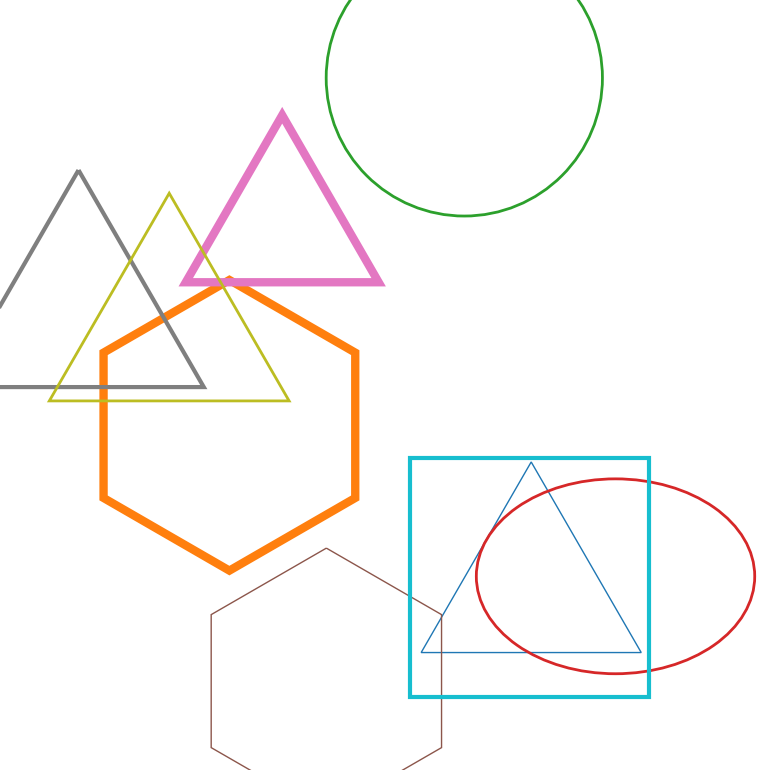[{"shape": "triangle", "thickness": 0.5, "radius": 0.83, "center": [0.69, 0.235]}, {"shape": "hexagon", "thickness": 3, "radius": 0.94, "center": [0.298, 0.448]}, {"shape": "circle", "thickness": 1, "radius": 0.9, "center": [0.603, 0.899]}, {"shape": "oval", "thickness": 1, "radius": 0.9, "center": [0.799, 0.252]}, {"shape": "hexagon", "thickness": 0.5, "radius": 0.86, "center": [0.424, 0.115]}, {"shape": "triangle", "thickness": 3, "radius": 0.72, "center": [0.367, 0.706]}, {"shape": "triangle", "thickness": 1.5, "radius": 0.94, "center": [0.102, 0.591]}, {"shape": "triangle", "thickness": 1, "radius": 0.9, "center": [0.22, 0.569]}, {"shape": "square", "thickness": 1.5, "radius": 0.78, "center": [0.687, 0.25]}]